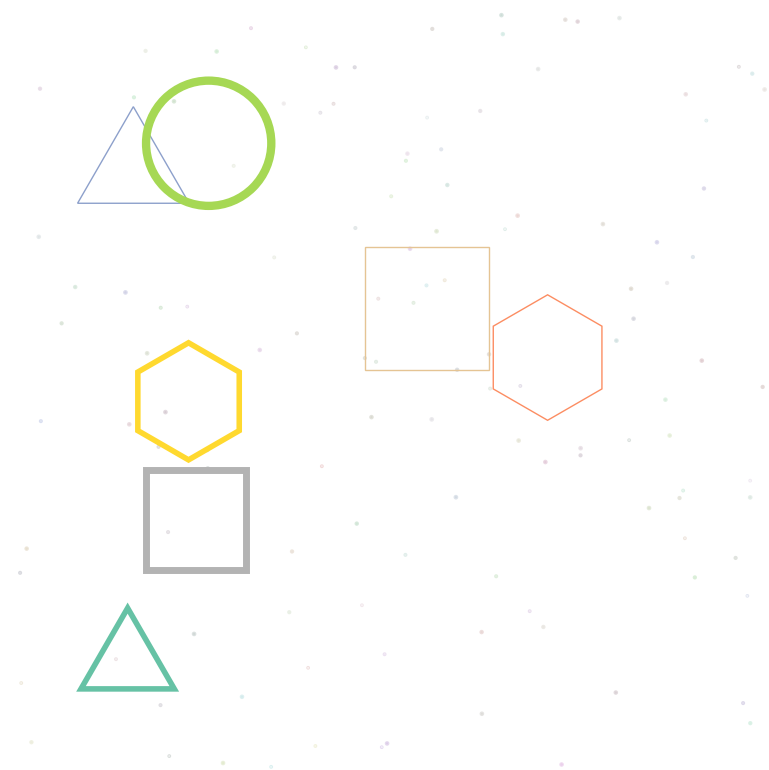[{"shape": "triangle", "thickness": 2, "radius": 0.35, "center": [0.166, 0.14]}, {"shape": "hexagon", "thickness": 0.5, "radius": 0.41, "center": [0.711, 0.536]}, {"shape": "triangle", "thickness": 0.5, "radius": 0.42, "center": [0.173, 0.778]}, {"shape": "circle", "thickness": 3, "radius": 0.41, "center": [0.271, 0.814]}, {"shape": "hexagon", "thickness": 2, "radius": 0.38, "center": [0.245, 0.479]}, {"shape": "square", "thickness": 0.5, "radius": 0.4, "center": [0.555, 0.599]}, {"shape": "square", "thickness": 2.5, "radius": 0.32, "center": [0.255, 0.325]}]